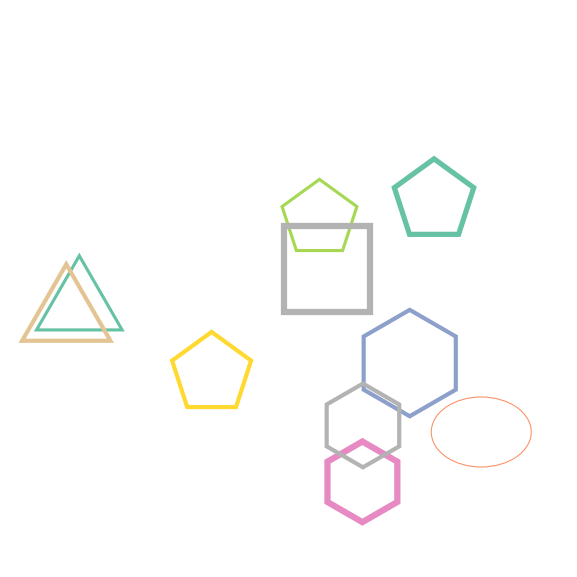[{"shape": "triangle", "thickness": 1.5, "radius": 0.43, "center": [0.137, 0.471]}, {"shape": "pentagon", "thickness": 2.5, "radius": 0.36, "center": [0.752, 0.652]}, {"shape": "oval", "thickness": 0.5, "radius": 0.43, "center": [0.833, 0.251]}, {"shape": "hexagon", "thickness": 2, "radius": 0.46, "center": [0.709, 0.37]}, {"shape": "hexagon", "thickness": 3, "radius": 0.35, "center": [0.628, 0.165]}, {"shape": "pentagon", "thickness": 1.5, "radius": 0.34, "center": [0.553, 0.62]}, {"shape": "pentagon", "thickness": 2, "radius": 0.36, "center": [0.366, 0.352]}, {"shape": "triangle", "thickness": 2, "radius": 0.44, "center": [0.115, 0.453]}, {"shape": "square", "thickness": 3, "radius": 0.37, "center": [0.566, 0.534]}, {"shape": "hexagon", "thickness": 2, "radius": 0.36, "center": [0.628, 0.262]}]